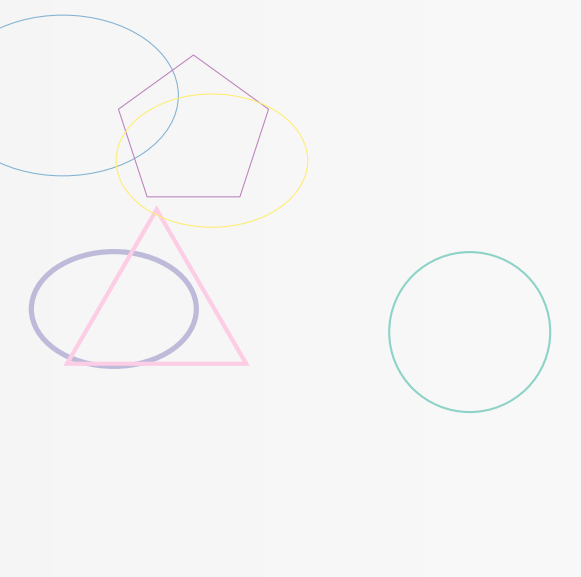[{"shape": "circle", "thickness": 1, "radius": 0.69, "center": [0.808, 0.424]}, {"shape": "oval", "thickness": 2.5, "radius": 0.71, "center": [0.196, 0.464]}, {"shape": "oval", "thickness": 0.5, "radius": 0.99, "center": [0.108, 0.834]}, {"shape": "triangle", "thickness": 2, "radius": 0.89, "center": [0.269, 0.458]}, {"shape": "pentagon", "thickness": 0.5, "radius": 0.68, "center": [0.333, 0.768]}, {"shape": "oval", "thickness": 0.5, "radius": 0.82, "center": [0.365, 0.721]}]